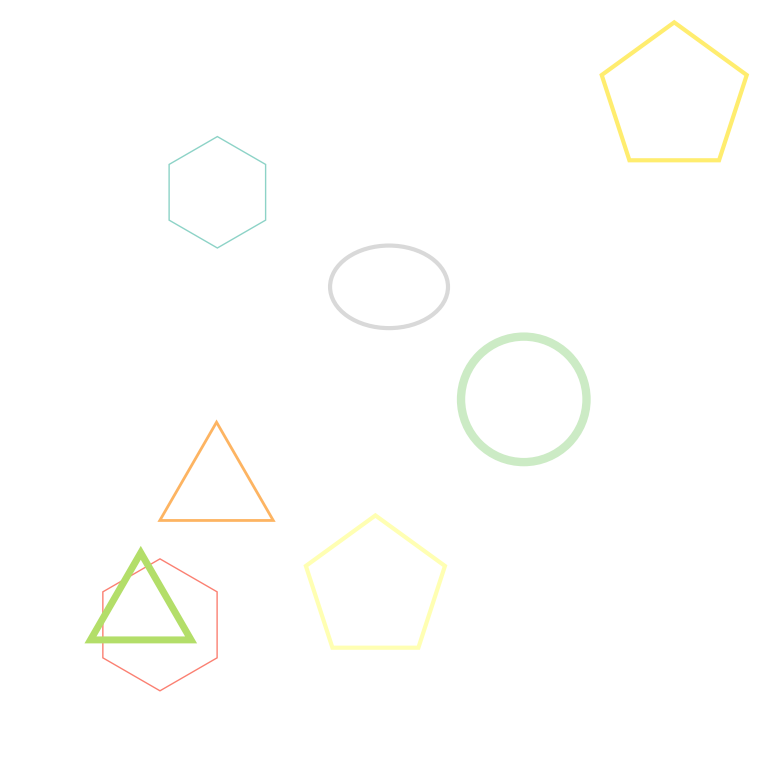[{"shape": "hexagon", "thickness": 0.5, "radius": 0.36, "center": [0.282, 0.75]}, {"shape": "pentagon", "thickness": 1.5, "radius": 0.47, "center": [0.488, 0.236]}, {"shape": "hexagon", "thickness": 0.5, "radius": 0.43, "center": [0.208, 0.189]}, {"shape": "triangle", "thickness": 1, "radius": 0.43, "center": [0.281, 0.367]}, {"shape": "triangle", "thickness": 2.5, "radius": 0.38, "center": [0.183, 0.207]}, {"shape": "oval", "thickness": 1.5, "radius": 0.38, "center": [0.505, 0.627]}, {"shape": "circle", "thickness": 3, "radius": 0.41, "center": [0.68, 0.481]}, {"shape": "pentagon", "thickness": 1.5, "radius": 0.5, "center": [0.876, 0.872]}]